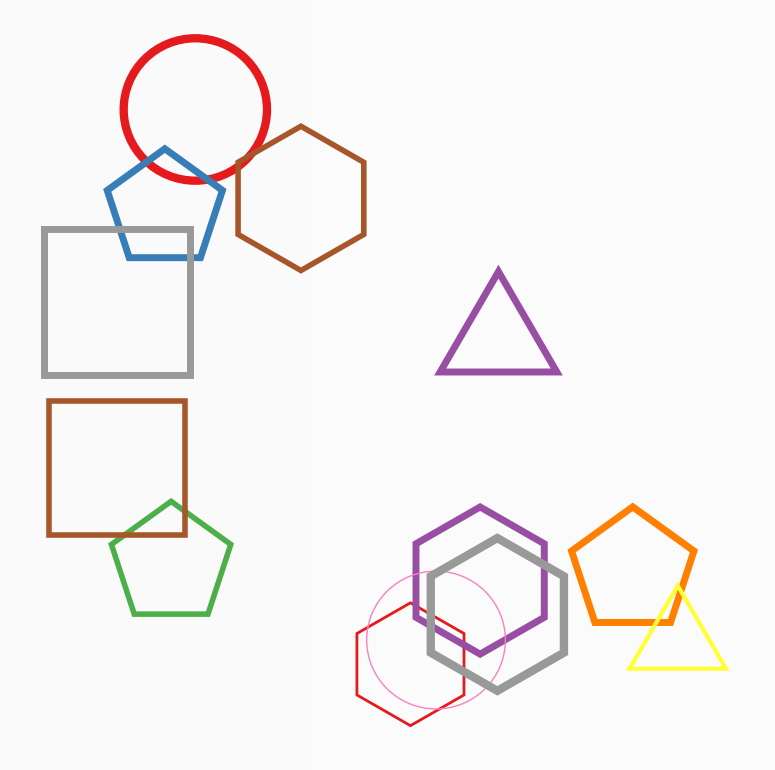[{"shape": "circle", "thickness": 3, "radius": 0.46, "center": [0.252, 0.858]}, {"shape": "hexagon", "thickness": 1, "radius": 0.4, "center": [0.53, 0.137]}, {"shape": "pentagon", "thickness": 2.5, "radius": 0.39, "center": [0.213, 0.729]}, {"shape": "pentagon", "thickness": 2, "radius": 0.4, "center": [0.221, 0.268]}, {"shape": "hexagon", "thickness": 2.5, "radius": 0.48, "center": [0.62, 0.246]}, {"shape": "triangle", "thickness": 2.5, "radius": 0.43, "center": [0.643, 0.56]}, {"shape": "pentagon", "thickness": 2.5, "radius": 0.42, "center": [0.816, 0.259]}, {"shape": "triangle", "thickness": 1.5, "radius": 0.36, "center": [0.875, 0.167]}, {"shape": "square", "thickness": 2, "radius": 0.44, "center": [0.151, 0.392]}, {"shape": "hexagon", "thickness": 2, "radius": 0.47, "center": [0.388, 0.742]}, {"shape": "circle", "thickness": 0.5, "radius": 0.45, "center": [0.563, 0.169]}, {"shape": "square", "thickness": 2.5, "radius": 0.47, "center": [0.151, 0.608]}, {"shape": "hexagon", "thickness": 3, "radius": 0.5, "center": [0.642, 0.202]}]